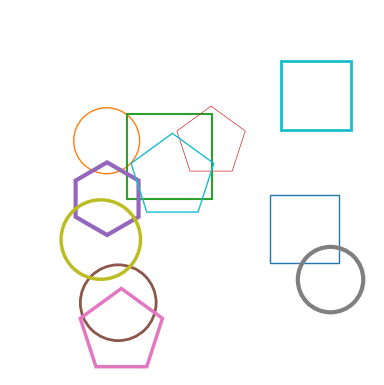[{"shape": "square", "thickness": 1, "radius": 0.44, "center": [0.791, 0.405]}, {"shape": "circle", "thickness": 1, "radius": 0.43, "center": [0.277, 0.635]}, {"shape": "square", "thickness": 1.5, "radius": 0.55, "center": [0.44, 0.593]}, {"shape": "pentagon", "thickness": 0.5, "radius": 0.47, "center": [0.548, 0.631]}, {"shape": "hexagon", "thickness": 3, "radius": 0.47, "center": [0.278, 0.484]}, {"shape": "circle", "thickness": 2, "radius": 0.49, "center": [0.307, 0.214]}, {"shape": "pentagon", "thickness": 2.5, "radius": 0.56, "center": [0.315, 0.138]}, {"shape": "circle", "thickness": 3, "radius": 0.42, "center": [0.859, 0.274]}, {"shape": "circle", "thickness": 2.5, "radius": 0.52, "center": [0.262, 0.378]}, {"shape": "pentagon", "thickness": 1, "radius": 0.57, "center": [0.448, 0.541]}, {"shape": "square", "thickness": 2, "radius": 0.45, "center": [0.82, 0.752]}]